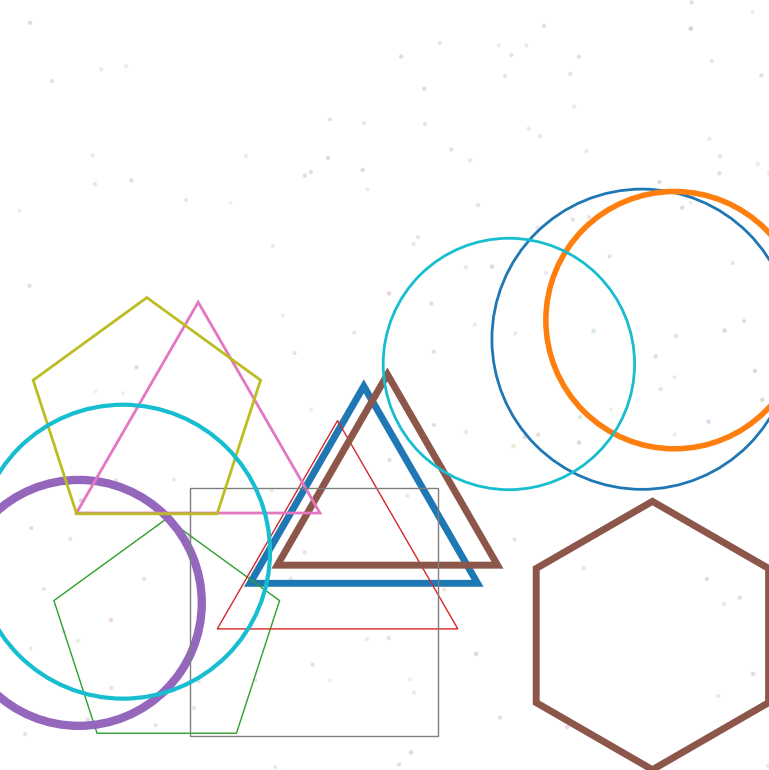[{"shape": "triangle", "thickness": 2.5, "radius": 0.85, "center": [0.472, 0.328]}, {"shape": "circle", "thickness": 1, "radius": 0.97, "center": [0.834, 0.559]}, {"shape": "circle", "thickness": 2, "radius": 0.84, "center": [0.876, 0.584]}, {"shape": "pentagon", "thickness": 0.5, "radius": 0.77, "center": [0.217, 0.172]}, {"shape": "triangle", "thickness": 0.5, "radius": 0.9, "center": [0.438, 0.273]}, {"shape": "circle", "thickness": 3, "radius": 0.8, "center": [0.102, 0.217]}, {"shape": "hexagon", "thickness": 2.5, "radius": 0.87, "center": [0.847, 0.175]}, {"shape": "triangle", "thickness": 2.5, "radius": 0.83, "center": [0.503, 0.349]}, {"shape": "triangle", "thickness": 1, "radius": 0.91, "center": [0.257, 0.425]}, {"shape": "square", "thickness": 0.5, "radius": 0.81, "center": [0.407, 0.205]}, {"shape": "pentagon", "thickness": 1, "radius": 0.78, "center": [0.191, 0.458]}, {"shape": "circle", "thickness": 1, "radius": 0.82, "center": [0.661, 0.527]}, {"shape": "circle", "thickness": 1.5, "radius": 0.95, "center": [0.16, 0.284]}]